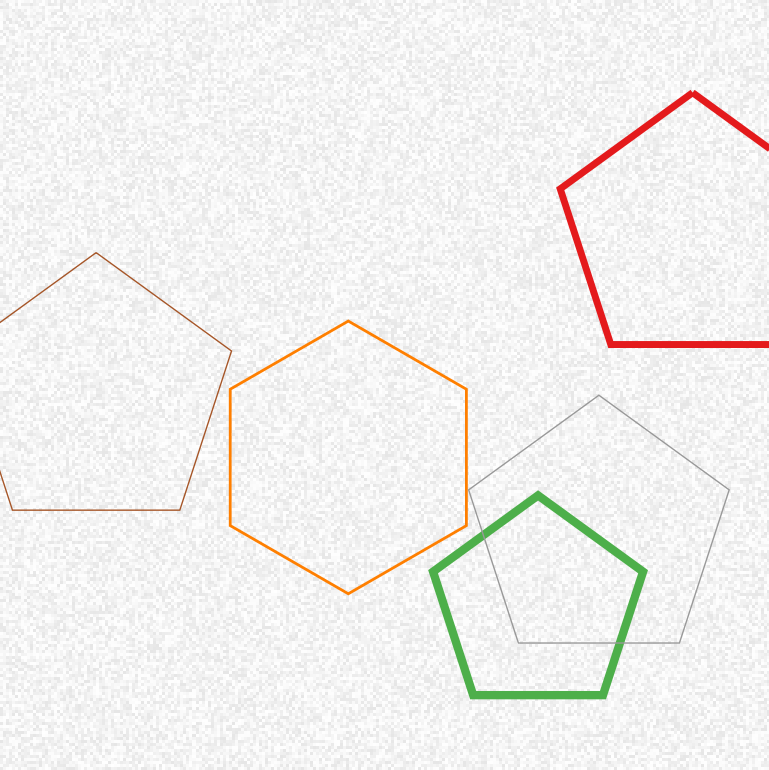[{"shape": "pentagon", "thickness": 2.5, "radius": 0.9, "center": [0.9, 0.699]}, {"shape": "pentagon", "thickness": 3, "radius": 0.72, "center": [0.699, 0.213]}, {"shape": "hexagon", "thickness": 1, "radius": 0.89, "center": [0.452, 0.406]}, {"shape": "pentagon", "thickness": 0.5, "radius": 0.92, "center": [0.125, 0.487]}, {"shape": "pentagon", "thickness": 0.5, "radius": 0.89, "center": [0.778, 0.309]}]